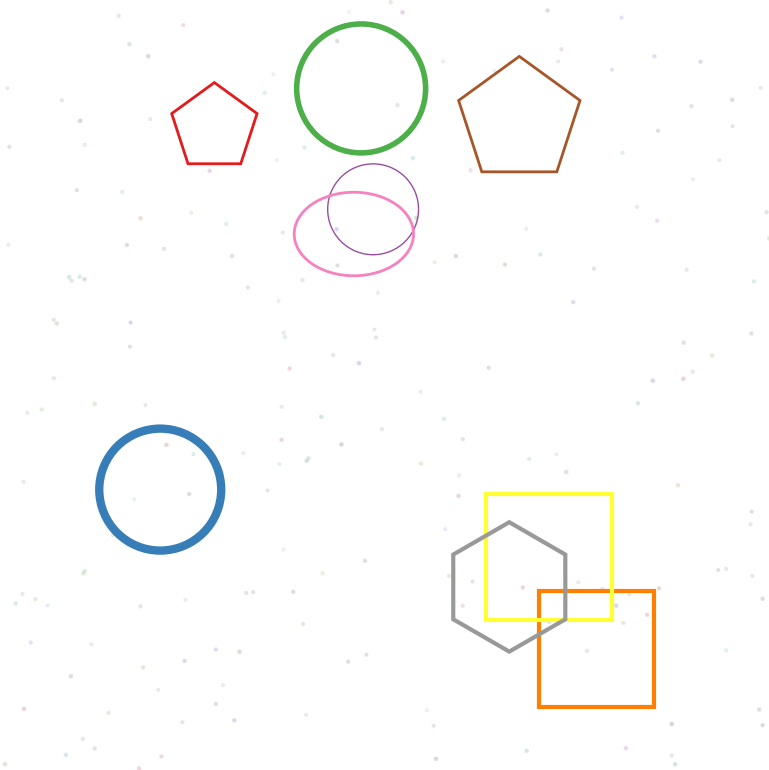[{"shape": "pentagon", "thickness": 1, "radius": 0.29, "center": [0.278, 0.835]}, {"shape": "circle", "thickness": 3, "radius": 0.4, "center": [0.208, 0.364]}, {"shape": "circle", "thickness": 2, "radius": 0.42, "center": [0.469, 0.885]}, {"shape": "circle", "thickness": 0.5, "radius": 0.29, "center": [0.485, 0.728]}, {"shape": "square", "thickness": 1.5, "radius": 0.38, "center": [0.775, 0.157]}, {"shape": "square", "thickness": 1.5, "radius": 0.41, "center": [0.713, 0.276]}, {"shape": "pentagon", "thickness": 1, "radius": 0.41, "center": [0.674, 0.844]}, {"shape": "oval", "thickness": 1, "radius": 0.39, "center": [0.46, 0.696]}, {"shape": "hexagon", "thickness": 1.5, "radius": 0.42, "center": [0.661, 0.238]}]